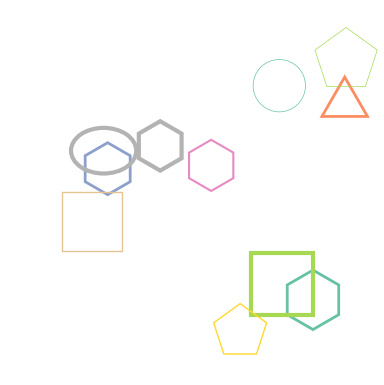[{"shape": "hexagon", "thickness": 2, "radius": 0.39, "center": [0.813, 0.221]}, {"shape": "circle", "thickness": 0.5, "radius": 0.34, "center": [0.725, 0.777]}, {"shape": "triangle", "thickness": 2, "radius": 0.34, "center": [0.895, 0.732]}, {"shape": "hexagon", "thickness": 2, "radius": 0.34, "center": [0.28, 0.562]}, {"shape": "hexagon", "thickness": 1.5, "radius": 0.33, "center": [0.549, 0.57]}, {"shape": "square", "thickness": 3, "radius": 0.4, "center": [0.732, 0.262]}, {"shape": "pentagon", "thickness": 0.5, "radius": 0.43, "center": [0.899, 0.844]}, {"shape": "pentagon", "thickness": 1, "radius": 0.36, "center": [0.624, 0.139]}, {"shape": "square", "thickness": 1, "radius": 0.39, "center": [0.239, 0.425]}, {"shape": "hexagon", "thickness": 3, "radius": 0.32, "center": [0.416, 0.621]}, {"shape": "oval", "thickness": 3, "radius": 0.42, "center": [0.269, 0.609]}]